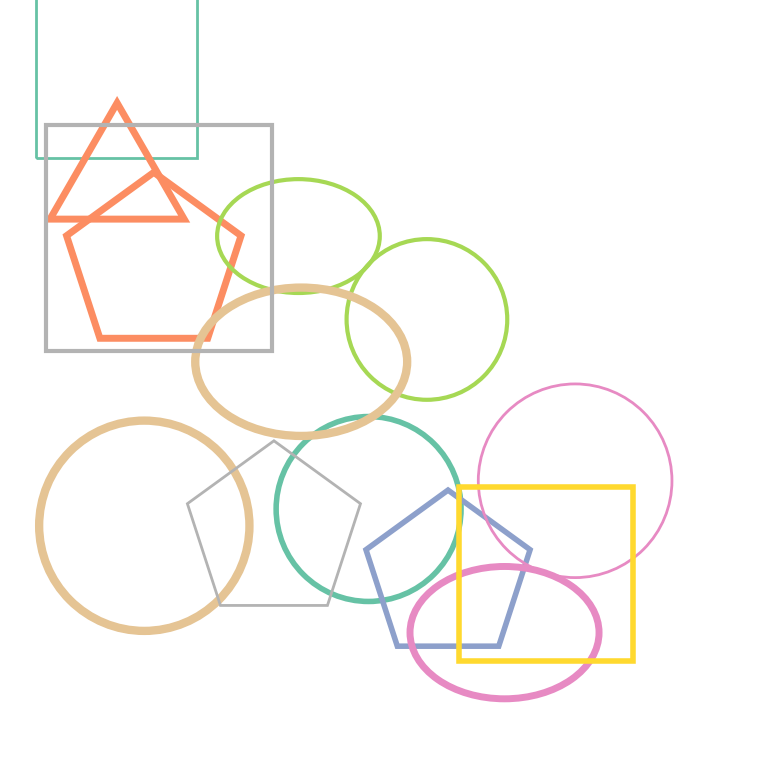[{"shape": "square", "thickness": 1, "radius": 0.52, "center": [0.151, 0.899]}, {"shape": "circle", "thickness": 2, "radius": 0.6, "center": [0.479, 0.339]}, {"shape": "triangle", "thickness": 2.5, "radius": 0.5, "center": [0.152, 0.766]}, {"shape": "pentagon", "thickness": 2.5, "radius": 0.6, "center": [0.2, 0.657]}, {"shape": "pentagon", "thickness": 2, "radius": 0.56, "center": [0.582, 0.251]}, {"shape": "oval", "thickness": 2.5, "radius": 0.61, "center": [0.655, 0.178]}, {"shape": "circle", "thickness": 1, "radius": 0.63, "center": [0.747, 0.376]}, {"shape": "oval", "thickness": 1.5, "radius": 0.53, "center": [0.388, 0.693]}, {"shape": "circle", "thickness": 1.5, "radius": 0.52, "center": [0.554, 0.585]}, {"shape": "square", "thickness": 2, "radius": 0.57, "center": [0.709, 0.254]}, {"shape": "circle", "thickness": 3, "radius": 0.68, "center": [0.187, 0.317]}, {"shape": "oval", "thickness": 3, "radius": 0.69, "center": [0.391, 0.53]}, {"shape": "square", "thickness": 1.5, "radius": 0.73, "center": [0.207, 0.691]}, {"shape": "pentagon", "thickness": 1, "radius": 0.59, "center": [0.356, 0.309]}]